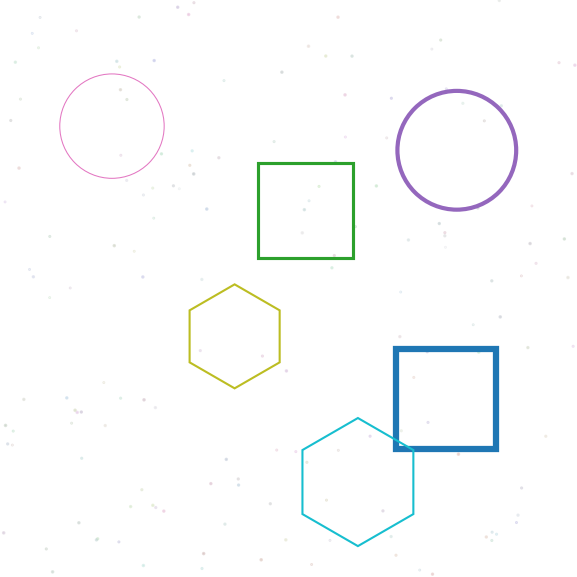[{"shape": "square", "thickness": 3, "radius": 0.43, "center": [0.772, 0.309]}, {"shape": "square", "thickness": 1.5, "radius": 0.41, "center": [0.529, 0.634]}, {"shape": "circle", "thickness": 2, "radius": 0.51, "center": [0.791, 0.739]}, {"shape": "circle", "thickness": 0.5, "radius": 0.45, "center": [0.194, 0.781]}, {"shape": "hexagon", "thickness": 1, "radius": 0.45, "center": [0.406, 0.417]}, {"shape": "hexagon", "thickness": 1, "radius": 0.55, "center": [0.62, 0.164]}]